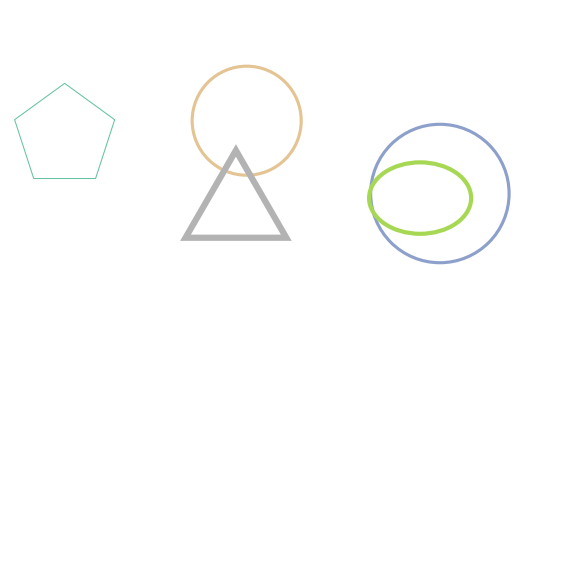[{"shape": "pentagon", "thickness": 0.5, "radius": 0.46, "center": [0.112, 0.764]}, {"shape": "circle", "thickness": 1.5, "radius": 0.6, "center": [0.762, 0.664]}, {"shape": "oval", "thickness": 2, "radius": 0.44, "center": [0.727, 0.656]}, {"shape": "circle", "thickness": 1.5, "radius": 0.47, "center": [0.427, 0.79]}, {"shape": "triangle", "thickness": 3, "radius": 0.5, "center": [0.408, 0.638]}]